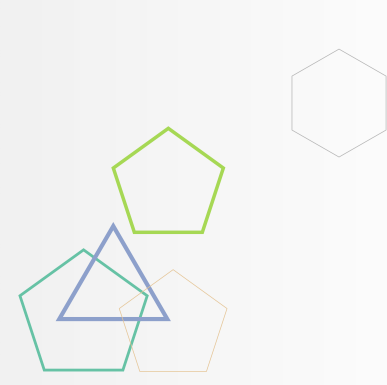[{"shape": "pentagon", "thickness": 2, "radius": 0.86, "center": [0.216, 0.178]}, {"shape": "triangle", "thickness": 3, "radius": 0.8, "center": [0.292, 0.252]}, {"shape": "pentagon", "thickness": 2.5, "radius": 0.75, "center": [0.434, 0.517]}, {"shape": "pentagon", "thickness": 0.5, "radius": 0.73, "center": [0.447, 0.153]}, {"shape": "hexagon", "thickness": 0.5, "radius": 0.7, "center": [0.875, 0.732]}]